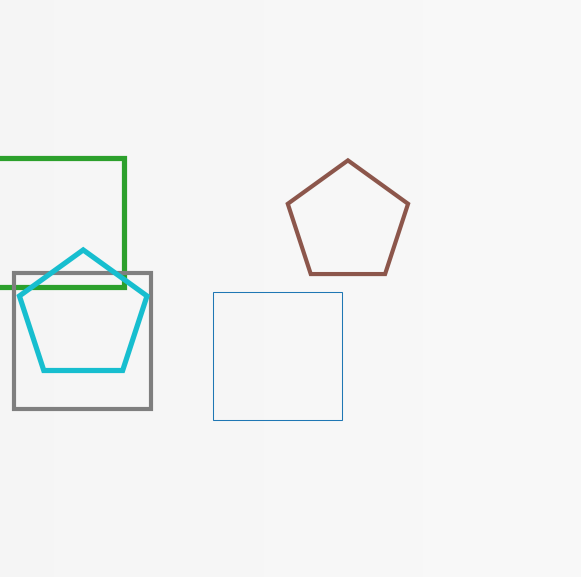[{"shape": "square", "thickness": 0.5, "radius": 0.56, "center": [0.478, 0.383]}, {"shape": "square", "thickness": 2.5, "radius": 0.56, "center": [0.103, 0.614]}, {"shape": "pentagon", "thickness": 2, "radius": 0.54, "center": [0.599, 0.613]}, {"shape": "square", "thickness": 2, "radius": 0.59, "center": [0.142, 0.409]}, {"shape": "pentagon", "thickness": 2.5, "radius": 0.58, "center": [0.143, 0.451]}]